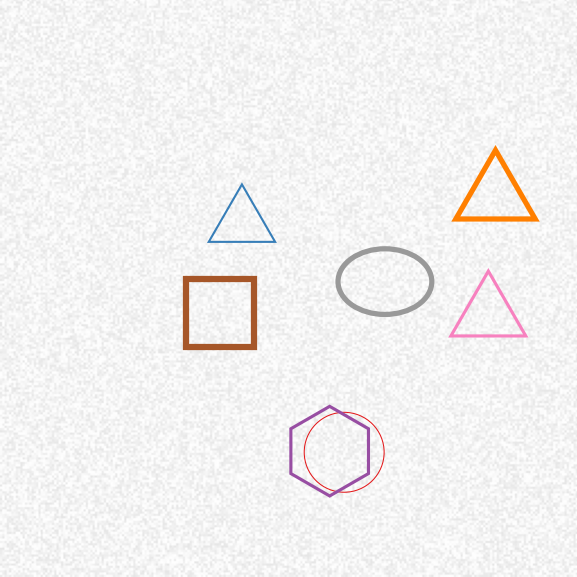[{"shape": "circle", "thickness": 0.5, "radius": 0.35, "center": [0.596, 0.216]}, {"shape": "triangle", "thickness": 1, "radius": 0.33, "center": [0.419, 0.613]}, {"shape": "hexagon", "thickness": 1.5, "radius": 0.39, "center": [0.571, 0.218]}, {"shape": "triangle", "thickness": 2.5, "radius": 0.4, "center": [0.858, 0.66]}, {"shape": "square", "thickness": 3, "radius": 0.29, "center": [0.382, 0.457]}, {"shape": "triangle", "thickness": 1.5, "radius": 0.37, "center": [0.846, 0.455]}, {"shape": "oval", "thickness": 2.5, "radius": 0.41, "center": [0.667, 0.512]}]